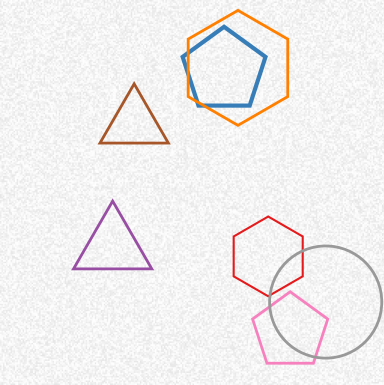[{"shape": "hexagon", "thickness": 1.5, "radius": 0.52, "center": [0.697, 0.334]}, {"shape": "pentagon", "thickness": 3, "radius": 0.57, "center": [0.582, 0.817]}, {"shape": "triangle", "thickness": 2, "radius": 0.59, "center": [0.293, 0.36]}, {"shape": "hexagon", "thickness": 2, "radius": 0.75, "center": [0.618, 0.824]}, {"shape": "triangle", "thickness": 2, "radius": 0.51, "center": [0.348, 0.68]}, {"shape": "pentagon", "thickness": 2, "radius": 0.51, "center": [0.754, 0.14]}, {"shape": "circle", "thickness": 2, "radius": 0.73, "center": [0.846, 0.215]}]